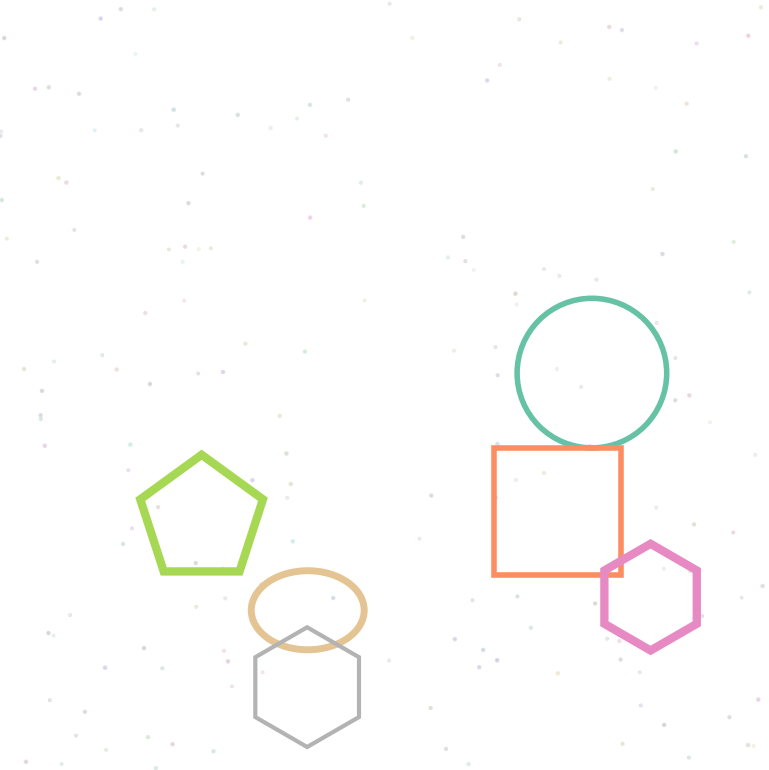[{"shape": "circle", "thickness": 2, "radius": 0.49, "center": [0.769, 0.515]}, {"shape": "square", "thickness": 2, "radius": 0.41, "center": [0.724, 0.336]}, {"shape": "hexagon", "thickness": 3, "radius": 0.35, "center": [0.845, 0.225]}, {"shape": "pentagon", "thickness": 3, "radius": 0.42, "center": [0.262, 0.326]}, {"shape": "oval", "thickness": 2.5, "radius": 0.37, "center": [0.4, 0.207]}, {"shape": "hexagon", "thickness": 1.5, "radius": 0.39, "center": [0.399, 0.108]}]